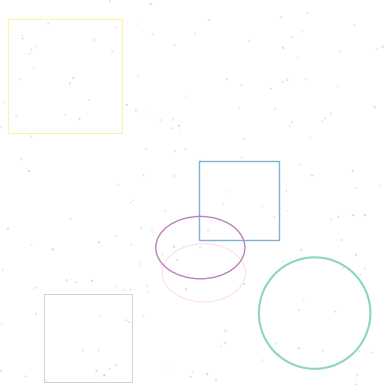[{"shape": "circle", "thickness": 1.5, "radius": 0.72, "center": [0.817, 0.187]}, {"shape": "square", "thickness": 0.5, "radius": 0.57, "center": [0.23, 0.122]}, {"shape": "square", "thickness": 1, "radius": 0.52, "center": [0.621, 0.479]}, {"shape": "oval", "thickness": 0.5, "radius": 0.54, "center": [0.529, 0.291]}, {"shape": "oval", "thickness": 1, "radius": 0.58, "center": [0.52, 0.357]}, {"shape": "square", "thickness": 0.5, "radius": 0.75, "center": [0.169, 0.803]}]